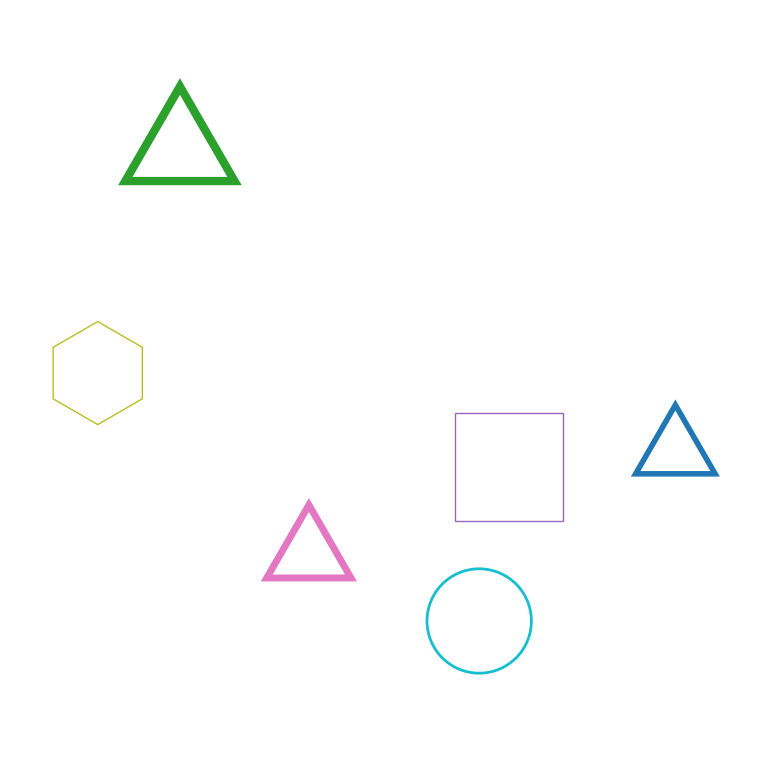[{"shape": "triangle", "thickness": 2, "radius": 0.3, "center": [0.877, 0.414]}, {"shape": "triangle", "thickness": 3, "radius": 0.41, "center": [0.234, 0.806]}, {"shape": "square", "thickness": 0.5, "radius": 0.35, "center": [0.661, 0.393]}, {"shape": "triangle", "thickness": 2.5, "radius": 0.32, "center": [0.401, 0.281]}, {"shape": "hexagon", "thickness": 0.5, "radius": 0.33, "center": [0.127, 0.515]}, {"shape": "circle", "thickness": 1, "radius": 0.34, "center": [0.622, 0.194]}]